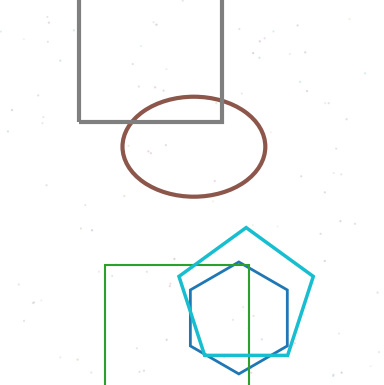[{"shape": "hexagon", "thickness": 2, "radius": 0.73, "center": [0.62, 0.174]}, {"shape": "square", "thickness": 1.5, "radius": 0.93, "center": [0.459, 0.126]}, {"shape": "oval", "thickness": 3, "radius": 0.93, "center": [0.504, 0.619]}, {"shape": "square", "thickness": 3, "radius": 0.93, "center": [0.39, 0.869]}, {"shape": "pentagon", "thickness": 2.5, "radius": 0.92, "center": [0.639, 0.225]}]